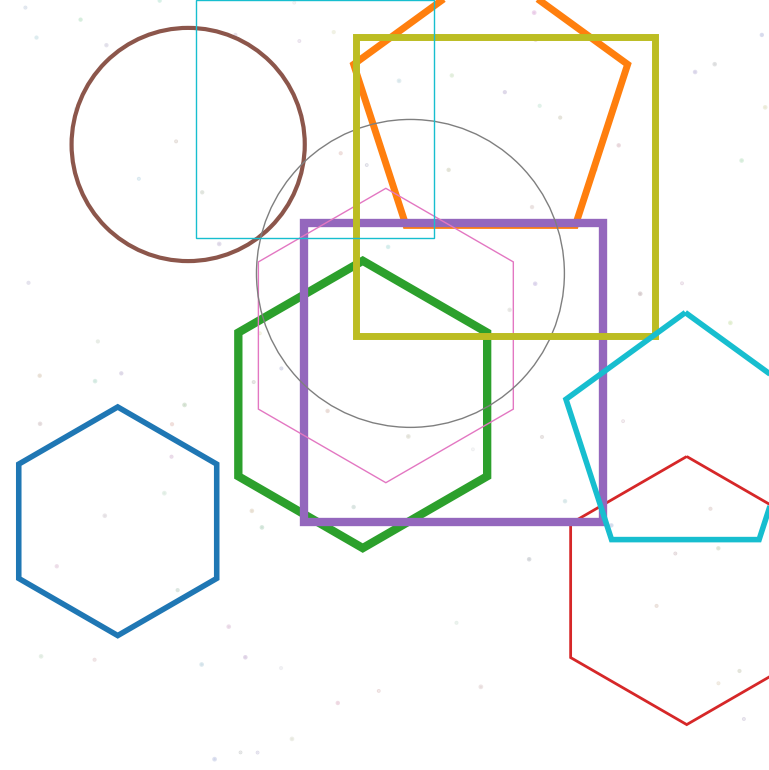[{"shape": "hexagon", "thickness": 2, "radius": 0.74, "center": [0.153, 0.323]}, {"shape": "pentagon", "thickness": 2.5, "radius": 0.94, "center": [0.637, 0.859]}, {"shape": "hexagon", "thickness": 3, "radius": 0.93, "center": [0.471, 0.475]}, {"shape": "hexagon", "thickness": 1, "radius": 0.87, "center": [0.892, 0.233]}, {"shape": "square", "thickness": 3, "radius": 0.97, "center": [0.589, 0.517]}, {"shape": "circle", "thickness": 1.5, "radius": 0.76, "center": [0.244, 0.812]}, {"shape": "hexagon", "thickness": 0.5, "radius": 0.96, "center": [0.501, 0.564]}, {"shape": "circle", "thickness": 0.5, "radius": 1.0, "center": [0.533, 0.645]}, {"shape": "square", "thickness": 2.5, "radius": 0.97, "center": [0.656, 0.758]}, {"shape": "square", "thickness": 0.5, "radius": 0.77, "center": [0.409, 0.845]}, {"shape": "pentagon", "thickness": 2, "radius": 0.81, "center": [0.89, 0.431]}]